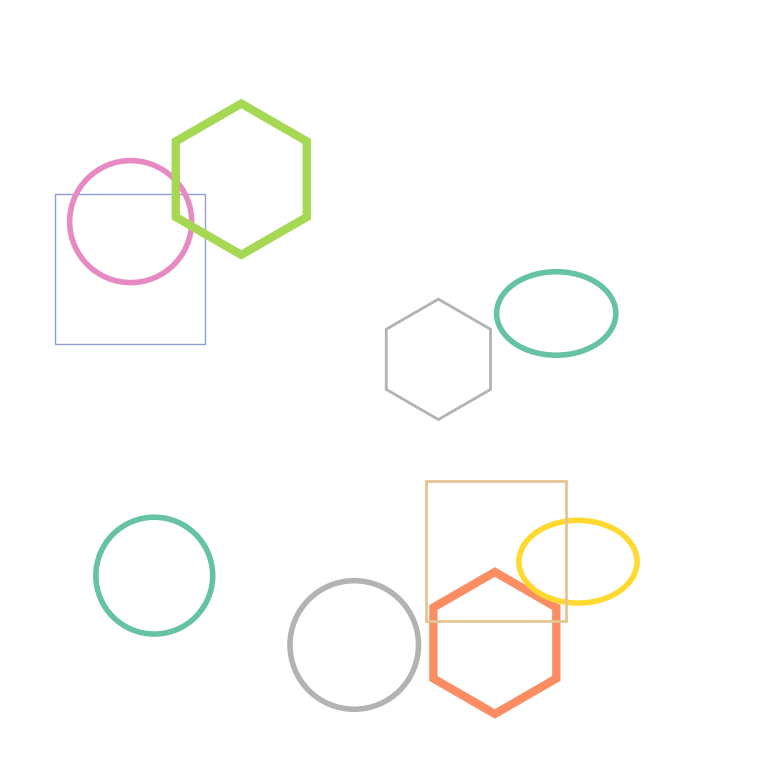[{"shape": "circle", "thickness": 2, "radius": 0.38, "center": [0.2, 0.252]}, {"shape": "oval", "thickness": 2, "radius": 0.39, "center": [0.722, 0.593]}, {"shape": "hexagon", "thickness": 3, "radius": 0.46, "center": [0.643, 0.165]}, {"shape": "square", "thickness": 0.5, "radius": 0.49, "center": [0.169, 0.65]}, {"shape": "circle", "thickness": 2, "radius": 0.4, "center": [0.17, 0.712]}, {"shape": "hexagon", "thickness": 3, "radius": 0.49, "center": [0.313, 0.767]}, {"shape": "oval", "thickness": 2, "radius": 0.38, "center": [0.751, 0.271]}, {"shape": "square", "thickness": 1, "radius": 0.45, "center": [0.644, 0.284]}, {"shape": "circle", "thickness": 2, "radius": 0.42, "center": [0.46, 0.162]}, {"shape": "hexagon", "thickness": 1, "radius": 0.39, "center": [0.569, 0.533]}]